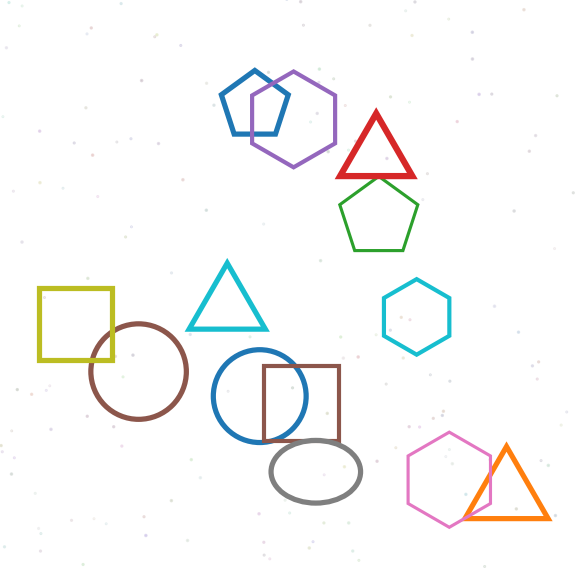[{"shape": "pentagon", "thickness": 2.5, "radius": 0.3, "center": [0.441, 0.816]}, {"shape": "circle", "thickness": 2.5, "radius": 0.4, "center": [0.45, 0.313]}, {"shape": "triangle", "thickness": 2.5, "radius": 0.42, "center": [0.877, 0.143]}, {"shape": "pentagon", "thickness": 1.5, "radius": 0.36, "center": [0.656, 0.623]}, {"shape": "triangle", "thickness": 3, "radius": 0.36, "center": [0.651, 0.73]}, {"shape": "hexagon", "thickness": 2, "radius": 0.41, "center": [0.508, 0.792]}, {"shape": "square", "thickness": 2, "radius": 0.32, "center": [0.522, 0.301]}, {"shape": "circle", "thickness": 2.5, "radius": 0.41, "center": [0.24, 0.356]}, {"shape": "hexagon", "thickness": 1.5, "radius": 0.41, "center": [0.778, 0.168]}, {"shape": "oval", "thickness": 2.5, "radius": 0.39, "center": [0.547, 0.182]}, {"shape": "square", "thickness": 2.5, "radius": 0.31, "center": [0.131, 0.438]}, {"shape": "triangle", "thickness": 2.5, "radius": 0.38, "center": [0.393, 0.467]}, {"shape": "hexagon", "thickness": 2, "radius": 0.33, "center": [0.721, 0.45]}]